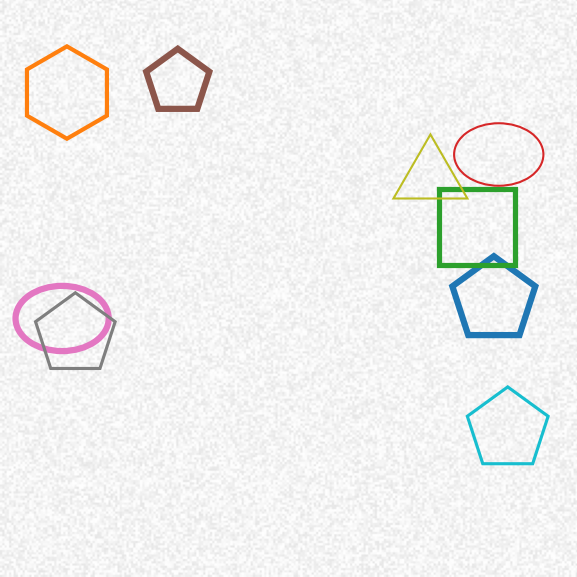[{"shape": "pentagon", "thickness": 3, "radius": 0.38, "center": [0.855, 0.48]}, {"shape": "hexagon", "thickness": 2, "radius": 0.4, "center": [0.116, 0.839]}, {"shape": "square", "thickness": 2.5, "radius": 0.33, "center": [0.826, 0.607]}, {"shape": "oval", "thickness": 1, "radius": 0.39, "center": [0.864, 0.732]}, {"shape": "pentagon", "thickness": 3, "radius": 0.29, "center": [0.308, 0.857]}, {"shape": "oval", "thickness": 3, "radius": 0.4, "center": [0.108, 0.448]}, {"shape": "pentagon", "thickness": 1.5, "radius": 0.36, "center": [0.13, 0.42]}, {"shape": "triangle", "thickness": 1, "radius": 0.37, "center": [0.745, 0.692]}, {"shape": "pentagon", "thickness": 1.5, "radius": 0.37, "center": [0.879, 0.256]}]